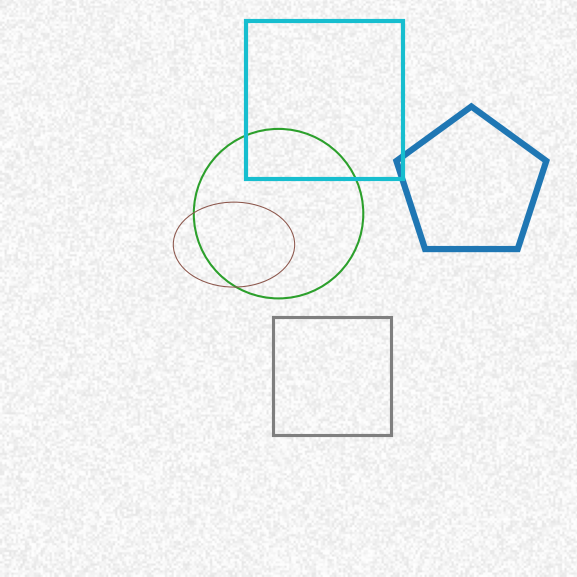[{"shape": "pentagon", "thickness": 3, "radius": 0.68, "center": [0.816, 0.678]}, {"shape": "circle", "thickness": 1, "radius": 0.73, "center": [0.482, 0.629]}, {"shape": "oval", "thickness": 0.5, "radius": 0.53, "center": [0.405, 0.576]}, {"shape": "square", "thickness": 1.5, "radius": 0.51, "center": [0.576, 0.348]}, {"shape": "square", "thickness": 2, "radius": 0.68, "center": [0.561, 0.826]}]